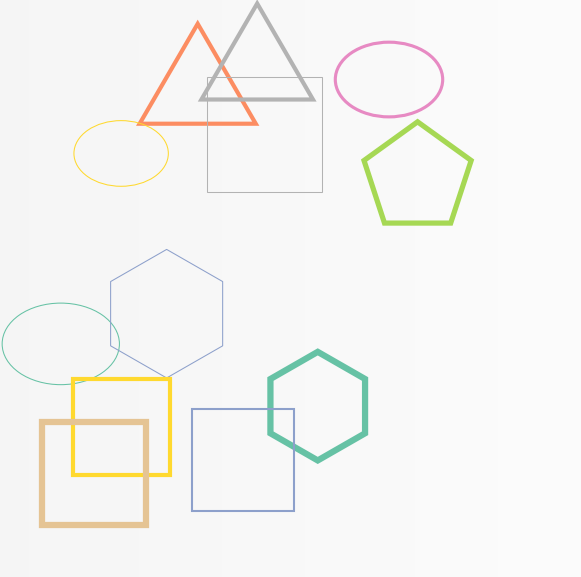[{"shape": "oval", "thickness": 0.5, "radius": 0.5, "center": [0.105, 0.404]}, {"shape": "hexagon", "thickness": 3, "radius": 0.47, "center": [0.547, 0.296]}, {"shape": "triangle", "thickness": 2, "radius": 0.58, "center": [0.34, 0.843]}, {"shape": "square", "thickness": 1, "radius": 0.44, "center": [0.418, 0.203]}, {"shape": "hexagon", "thickness": 0.5, "radius": 0.56, "center": [0.287, 0.456]}, {"shape": "oval", "thickness": 1.5, "radius": 0.46, "center": [0.669, 0.861]}, {"shape": "pentagon", "thickness": 2.5, "radius": 0.48, "center": [0.718, 0.691]}, {"shape": "square", "thickness": 2, "radius": 0.41, "center": [0.209, 0.259]}, {"shape": "oval", "thickness": 0.5, "radius": 0.41, "center": [0.208, 0.733]}, {"shape": "square", "thickness": 3, "radius": 0.45, "center": [0.162, 0.179]}, {"shape": "square", "thickness": 0.5, "radius": 0.5, "center": [0.455, 0.765]}, {"shape": "triangle", "thickness": 2, "radius": 0.55, "center": [0.442, 0.882]}]